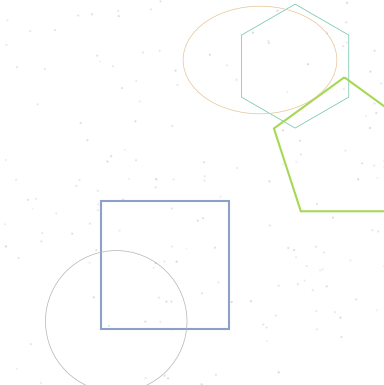[{"shape": "hexagon", "thickness": 0.5, "radius": 0.8, "center": [0.767, 0.828]}, {"shape": "square", "thickness": 1.5, "radius": 0.83, "center": [0.429, 0.313]}, {"shape": "pentagon", "thickness": 1.5, "radius": 0.96, "center": [0.894, 0.607]}, {"shape": "oval", "thickness": 0.5, "radius": 1.0, "center": [0.675, 0.844]}, {"shape": "circle", "thickness": 0.5, "radius": 0.92, "center": [0.302, 0.165]}]